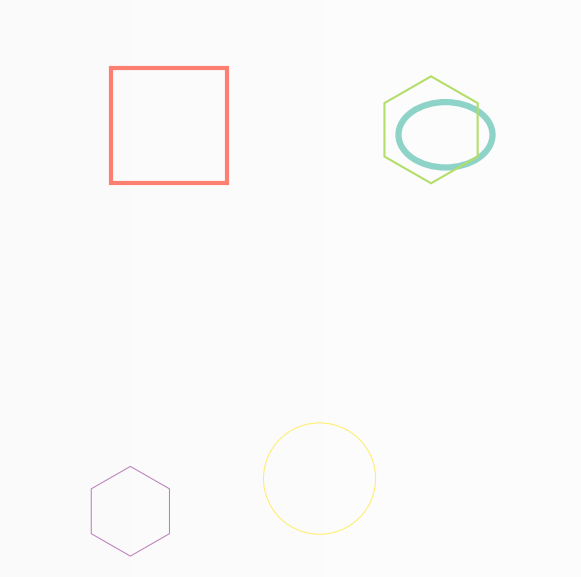[{"shape": "oval", "thickness": 3, "radius": 0.4, "center": [0.766, 0.766]}, {"shape": "square", "thickness": 2, "radius": 0.5, "center": [0.291, 0.781]}, {"shape": "hexagon", "thickness": 1, "radius": 0.46, "center": [0.742, 0.774]}, {"shape": "hexagon", "thickness": 0.5, "radius": 0.39, "center": [0.224, 0.114]}, {"shape": "circle", "thickness": 0.5, "radius": 0.48, "center": [0.55, 0.17]}]